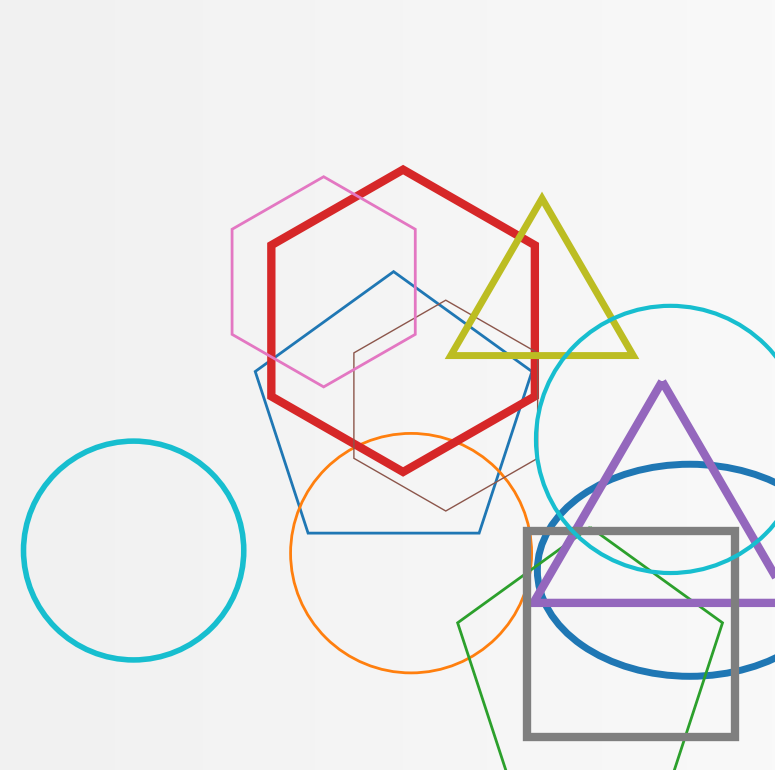[{"shape": "oval", "thickness": 2.5, "radius": 0.98, "center": [0.89, 0.259]}, {"shape": "pentagon", "thickness": 1, "radius": 0.94, "center": [0.508, 0.46]}, {"shape": "circle", "thickness": 1, "radius": 0.78, "center": [0.53, 0.282]}, {"shape": "pentagon", "thickness": 1, "radius": 0.9, "center": [0.761, 0.136]}, {"shape": "hexagon", "thickness": 3, "radius": 0.98, "center": [0.52, 0.583]}, {"shape": "triangle", "thickness": 3, "radius": 0.96, "center": [0.854, 0.313]}, {"shape": "hexagon", "thickness": 0.5, "radius": 0.68, "center": [0.575, 0.473]}, {"shape": "hexagon", "thickness": 1, "radius": 0.68, "center": [0.418, 0.634]}, {"shape": "square", "thickness": 3, "radius": 0.67, "center": [0.814, 0.177]}, {"shape": "triangle", "thickness": 2.5, "radius": 0.68, "center": [0.699, 0.606]}, {"shape": "circle", "thickness": 2, "radius": 0.71, "center": [0.172, 0.285]}, {"shape": "circle", "thickness": 1.5, "radius": 0.87, "center": [0.865, 0.429]}]